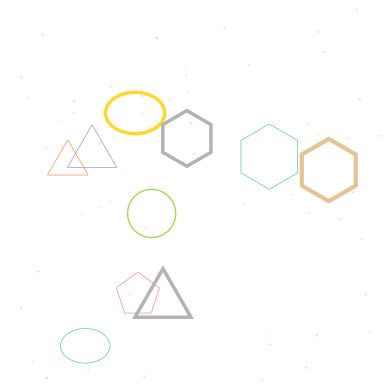[{"shape": "hexagon", "thickness": 0.5, "radius": 0.42, "center": [0.699, 0.593]}, {"shape": "oval", "thickness": 0.5, "radius": 0.32, "center": [0.221, 0.102]}, {"shape": "triangle", "thickness": 0.5, "radius": 0.31, "center": [0.176, 0.576]}, {"shape": "triangle", "thickness": 0.5, "radius": 0.37, "center": [0.239, 0.602]}, {"shape": "pentagon", "thickness": 0.5, "radius": 0.29, "center": [0.358, 0.234]}, {"shape": "circle", "thickness": 1, "radius": 0.31, "center": [0.394, 0.446]}, {"shape": "oval", "thickness": 2.5, "radius": 0.38, "center": [0.351, 0.707]}, {"shape": "hexagon", "thickness": 3, "radius": 0.4, "center": [0.854, 0.558]}, {"shape": "triangle", "thickness": 2.5, "radius": 0.42, "center": [0.423, 0.218]}, {"shape": "hexagon", "thickness": 2.5, "radius": 0.36, "center": [0.485, 0.64]}]